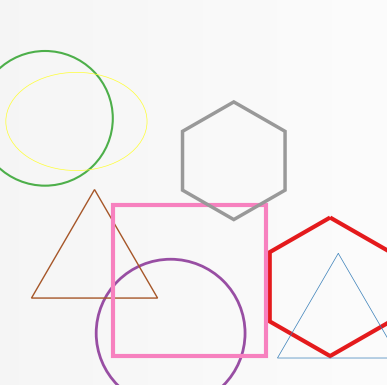[{"shape": "hexagon", "thickness": 3, "radius": 0.9, "center": [0.852, 0.255]}, {"shape": "triangle", "thickness": 0.5, "radius": 0.91, "center": [0.873, 0.161]}, {"shape": "circle", "thickness": 1.5, "radius": 0.87, "center": [0.116, 0.693]}, {"shape": "circle", "thickness": 2, "radius": 0.96, "center": [0.44, 0.135]}, {"shape": "oval", "thickness": 0.5, "radius": 0.91, "center": [0.197, 0.685]}, {"shape": "triangle", "thickness": 1, "radius": 0.94, "center": [0.244, 0.32]}, {"shape": "square", "thickness": 3, "radius": 0.98, "center": [0.488, 0.271]}, {"shape": "hexagon", "thickness": 2.5, "radius": 0.76, "center": [0.603, 0.582]}]